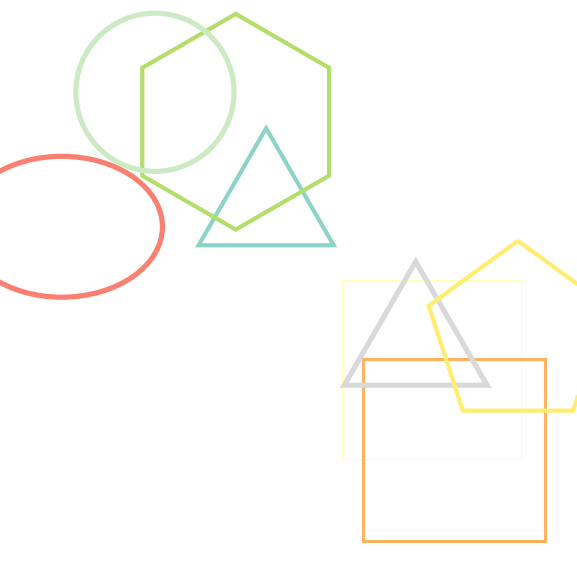[{"shape": "triangle", "thickness": 2, "radius": 0.68, "center": [0.461, 0.642]}, {"shape": "square", "thickness": 0.5, "radius": 0.77, "center": [0.747, 0.359]}, {"shape": "oval", "thickness": 2.5, "radius": 0.87, "center": [0.107, 0.606]}, {"shape": "square", "thickness": 1.5, "radius": 0.79, "center": [0.787, 0.22]}, {"shape": "hexagon", "thickness": 2, "radius": 0.93, "center": [0.408, 0.788]}, {"shape": "triangle", "thickness": 2.5, "radius": 0.71, "center": [0.72, 0.403]}, {"shape": "circle", "thickness": 2.5, "radius": 0.68, "center": [0.268, 0.839]}, {"shape": "pentagon", "thickness": 2, "radius": 0.81, "center": [0.897, 0.42]}]